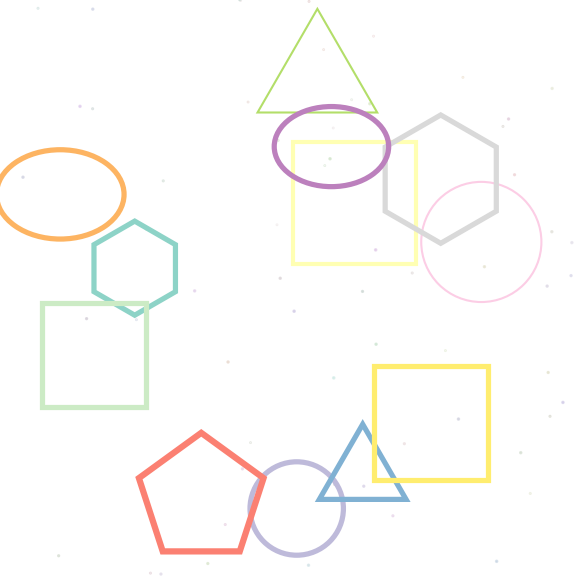[{"shape": "hexagon", "thickness": 2.5, "radius": 0.41, "center": [0.233, 0.535]}, {"shape": "square", "thickness": 2, "radius": 0.53, "center": [0.614, 0.648]}, {"shape": "circle", "thickness": 2.5, "radius": 0.4, "center": [0.514, 0.119]}, {"shape": "pentagon", "thickness": 3, "radius": 0.57, "center": [0.348, 0.136]}, {"shape": "triangle", "thickness": 2.5, "radius": 0.43, "center": [0.628, 0.178]}, {"shape": "oval", "thickness": 2.5, "radius": 0.55, "center": [0.104, 0.663]}, {"shape": "triangle", "thickness": 1, "radius": 0.6, "center": [0.55, 0.864]}, {"shape": "circle", "thickness": 1, "radius": 0.52, "center": [0.833, 0.58]}, {"shape": "hexagon", "thickness": 2.5, "radius": 0.56, "center": [0.763, 0.689]}, {"shape": "oval", "thickness": 2.5, "radius": 0.5, "center": [0.574, 0.745]}, {"shape": "square", "thickness": 2.5, "radius": 0.45, "center": [0.163, 0.384]}, {"shape": "square", "thickness": 2.5, "radius": 0.5, "center": [0.746, 0.266]}]